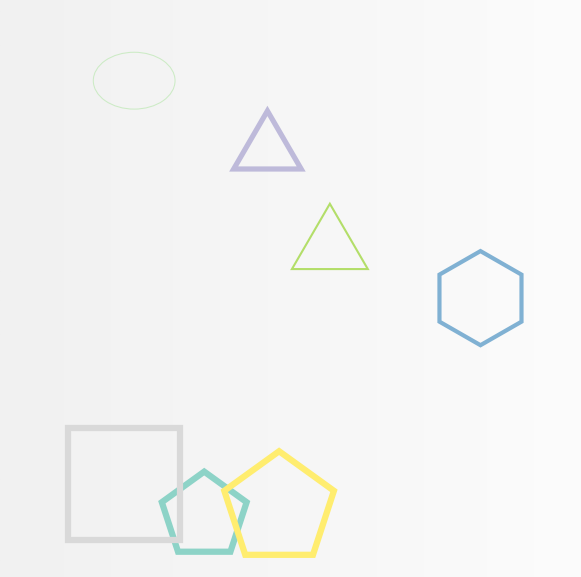[{"shape": "pentagon", "thickness": 3, "radius": 0.38, "center": [0.351, 0.106]}, {"shape": "triangle", "thickness": 2.5, "radius": 0.34, "center": [0.46, 0.74]}, {"shape": "hexagon", "thickness": 2, "radius": 0.41, "center": [0.827, 0.483]}, {"shape": "triangle", "thickness": 1, "radius": 0.38, "center": [0.568, 0.571]}, {"shape": "square", "thickness": 3, "radius": 0.48, "center": [0.214, 0.161]}, {"shape": "oval", "thickness": 0.5, "radius": 0.35, "center": [0.231, 0.859]}, {"shape": "pentagon", "thickness": 3, "radius": 0.5, "center": [0.48, 0.119]}]